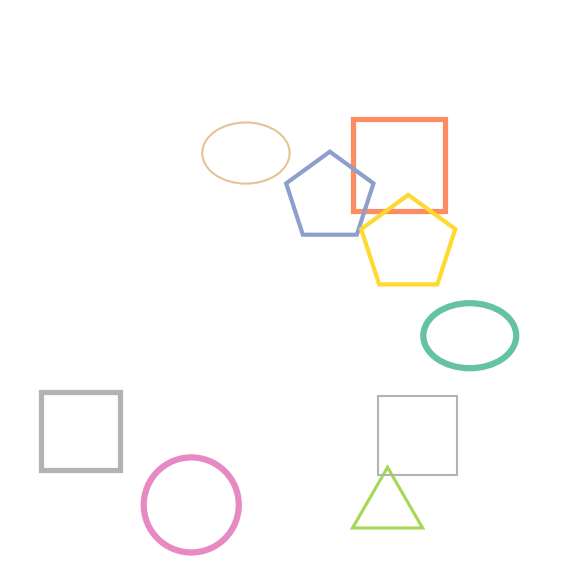[{"shape": "oval", "thickness": 3, "radius": 0.4, "center": [0.813, 0.418]}, {"shape": "square", "thickness": 2.5, "radius": 0.4, "center": [0.691, 0.714]}, {"shape": "pentagon", "thickness": 2, "radius": 0.4, "center": [0.571, 0.657]}, {"shape": "circle", "thickness": 3, "radius": 0.41, "center": [0.331, 0.125]}, {"shape": "triangle", "thickness": 1.5, "radius": 0.35, "center": [0.671, 0.12]}, {"shape": "pentagon", "thickness": 2, "radius": 0.43, "center": [0.707, 0.576]}, {"shape": "oval", "thickness": 1, "radius": 0.38, "center": [0.426, 0.734]}, {"shape": "square", "thickness": 1, "radius": 0.34, "center": [0.723, 0.245]}, {"shape": "square", "thickness": 2.5, "radius": 0.34, "center": [0.14, 0.253]}]